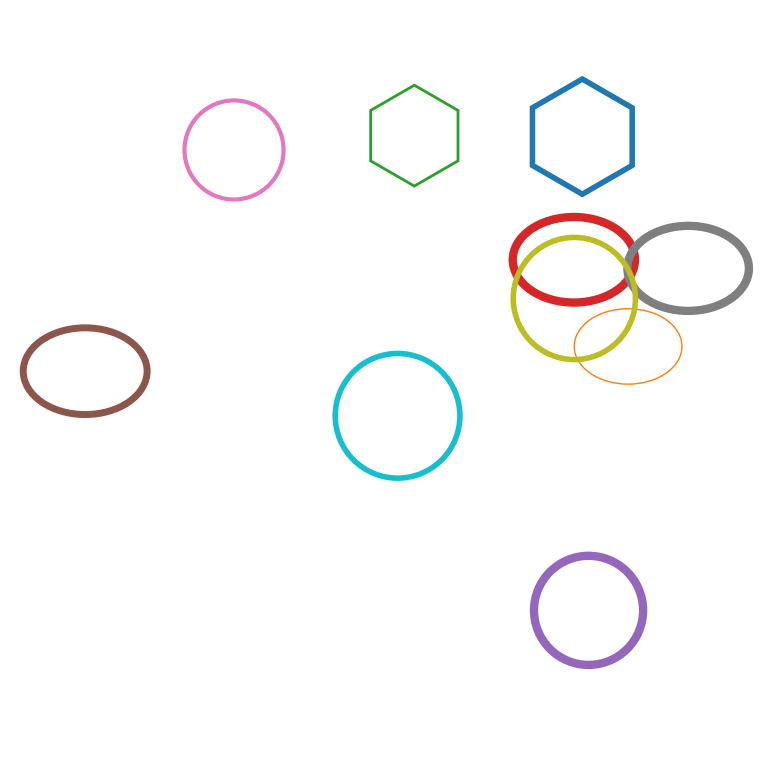[{"shape": "hexagon", "thickness": 2, "radius": 0.37, "center": [0.756, 0.823]}, {"shape": "oval", "thickness": 0.5, "radius": 0.35, "center": [0.816, 0.55]}, {"shape": "hexagon", "thickness": 1, "radius": 0.33, "center": [0.538, 0.824]}, {"shape": "oval", "thickness": 3, "radius": 0.4, "center": [0.745, 0.663]}, {"shape": "circle", "thickness": 3, "radius": 0.35, "center": [0.764, 0.207]}, {"shape": "oval", "thickness": 2.5, "radius": 0.4, "center": [0.111, 0.518]}, {"shape": "circle", "thickness": 1.5, "radius": 0.32, "center": [0.304, 0.805]}, {"shape": "oval", "thickness": 3, "radius": 0.39, "center": [0.894, 0.651]}, {"shape": "circle", "thickness": 2, "radius": 0.4, "center": [0.746, 0.612]}, {"shape": "circle", "thickness": 2, "radius": 0.4, "center": [0.516, 0.46]}]